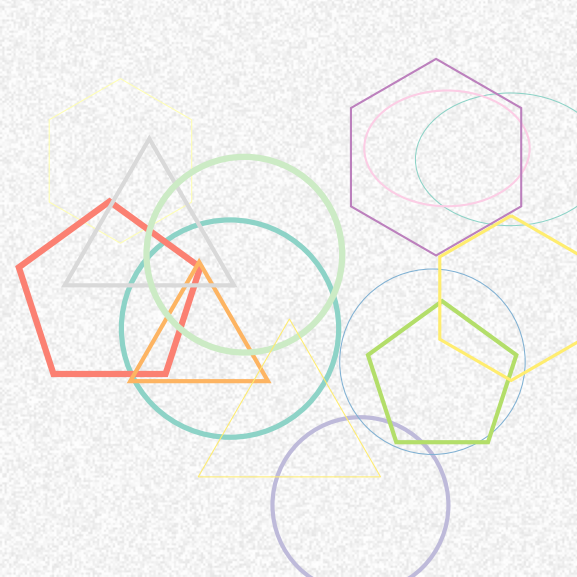[{"shape": "circle", "thickness": 2.5, "radius": 0.94, "center": [0.398, 0.43]}, {"shape": "oval", "thickness": 0.5, "radius": 0.82, "center": [0.883, 0.723]}, {"shape": "hexagon", "thickness": 0.5, "radius": 0.71, "center": [0.209, 0.721]}, {"shape": "circle", "thickness": 2, "radius": 0.76, "center": [0.624, 0.124]}, {"shape": "pentagon", "thickness": 3, "radius": 0.83, "center": [0.19, 0.485]}, {"shape": "circle", "thickness": 0.5, "radius": 0.8, "center": [0.749, 0.373]}, {"shape": "triangle", "thickness": 2, "radius": 0.69, "center": [0.345, 0.408]}, {"shape": "pentagon", "thickness": 2, "radius": 0.68, "center": [0.766, 0.343]}, {"shape": "oval", "thickness": 1, "radius": 0.72, "center": [0.774, 0.742]}, {"shape": "triangle", "thickness": 2, "radius": 0.85, "center": [0.259, 0.59]}, {"shape": "hexagon", "thickness": 1, "radius": 0.85, "center": [0.755, 0.727]}, {"shape": "circle", "thickness": 3, "radius": 0.85, "center": [0.423, 0.558]}, {"shape": "triangle", "thickness": 0.5, "radius": 0.91, "center": [0.501, 0.265]}, {"shape": "hexagon", "thickness": 1.5, "radius": 0.71, "center": [0.885, 0.483]}]